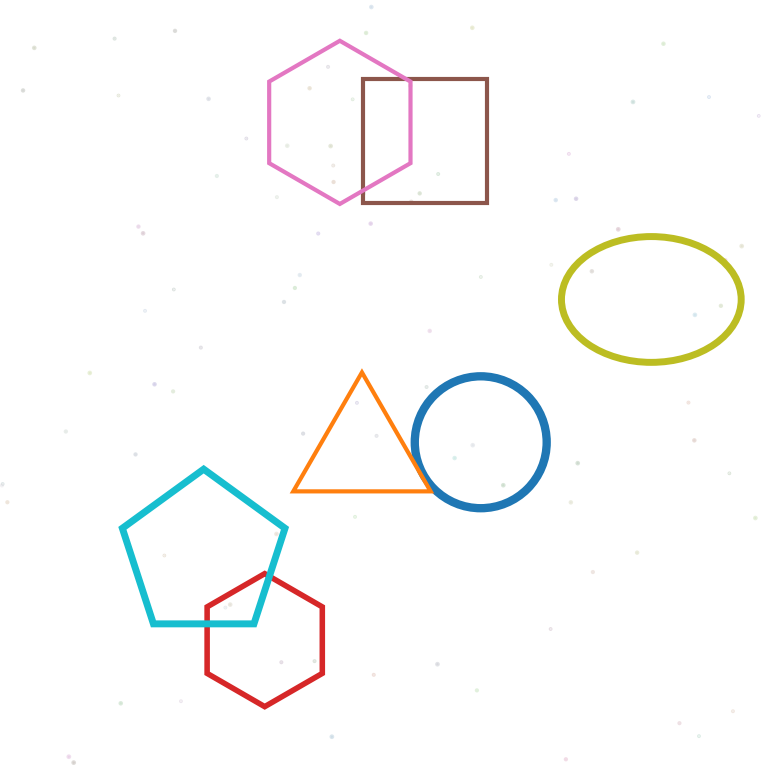[{"shape": "circle", "thickness": 3, "radius": 0.43, "center": [0.624, 0.426]}, {"shape": "triangle", "thickness": 1.5, "radius": 0.51, "center": [0.47, 0.413]}, {"shape": "hexagon", "thickness": 2, "radius": 0.43, "center": [0.344, 0.169]}, {"shape": "square", "thickness": 1.5, "radius": 0.4, "center": [0.552, 0.817]}, {"shape": "hexagon", "thickness": 1.5, "radius": 0.53, "center": [0.441, 0.841]}, {"shape": "oval", "thickness": 2.5, "radius": 0.58, "center": [0.846, 0.611]}, {"shape": "pentagon", "thickness": 2.5, "radius": 0.56, "center": [0.265, 0.28]}]